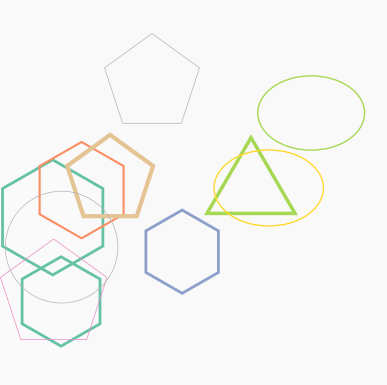[{"shape": "hexagon", "thickness": 2, "radius": 0.75, "center": [0.136, 0.435]}, {"shape": "hexagon", "thickness": 2, "radius": 0.58, "center": [0.158, 0.217]}, {"shape": "hexagon", "thickness": 1.5, "radius": 0.63, "center": [0.211, 0.506]}, {"shape": "hexagon", "thickness": 2, "radius": 0.54, "center": [0.47, 0.346]}, {"shape": "pentagon", "thickness": 0.5, "radius": 0.72, "center": [0.139, 0.235]}, {"shape": "triangle", "thickness": 2.5, "radius": 0.66, "center": [0.648, 0.511]}, {"shape": "oval", "thickness": 1, "radius": 0.69, "center": [0.803, 0.706]}, {"shape": "oval", "thickness": 1, "radius": 0.71, "center": [0.694, 0.512]}, {"shape": "pentagon", "thickness": 3, "radius": 0.58, "center": [0.284, 0.533]}, {"shape": "pentagon", "thickness": 0.5, "radius": 0.64, "center": [0.392, 0.784]}, {"shape": "circle", "thickness": 0.5, "radius": 0.73, "center": [0.159, 0.358]}]